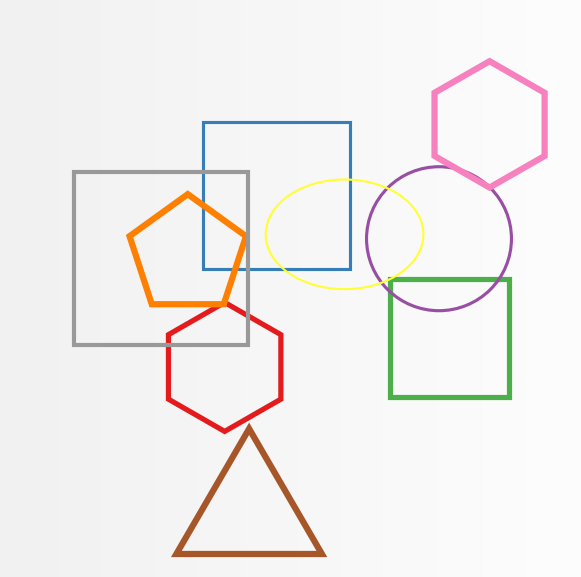[{"shape": "hexagon", "thickness": 2.5, "radius": 0.56, "center": [0.386, 0.364]}, {"shape": "square", "thickness": 1.5, "radius": 0.64, "center": [0.476, 0.661]}, {"shape": "square", "thickness": 2.5, "radius": 0.51, "center": [0.774, 0.414]}, {"shape": "circle", "thickness": 1.5, "radius": 0.62, "center": [0.755, 0.586]}, {"shape": "pentagon", "thickness": 3, "radius": 0.53, "center": [0.323, 0.558]}, {"shape": "oval", "thickness": 1, "radius": 0.68, "center": [0.593, 0.593]}, {"shape": "triangle", "thickness": 3, "radius": 0.72, "center": [0.429, 0.112]}, {"shape": "hexagon", "thickness": 3, "radius": 0.55, "center": [0.842, 0.784]}, {"shape": "square", "thickness": 2, "radius": 0.75, "center": [0.277, 0.551]}]